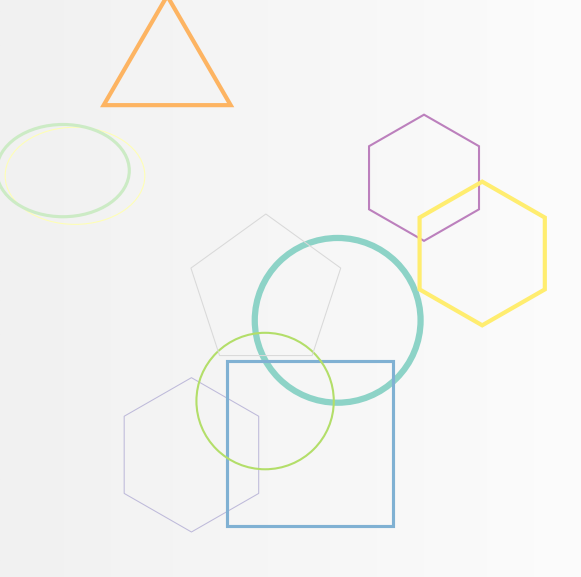[{"shape": "circle", "thickness": 3, "radius": 0.71, "center": [0.581, 0.444]}, {"shape": "oval", "thickness": 0.5, "radius": 0.6, "center": [0.129, 0.695]}, {"shape": "hexagon", "thickness": 0.5, "radius": 0.67, "center": [0.329, 0.212]}, {"shape": "square", "thickness": 1.5, "radius": 0.71, "center": [0.533, 0.232]}, {"shape": "triangle", "thickness": 2, "radius": 0.63, "center": [0.288, 0.88]}, {"shape": "circle", "thickness": 1, "radius": 0.59, "center": [0.456, 0.305]}, {"shape": "pentagon", "thickness": 0.5, "radius": 0.68, "center": [0.457, 0.493]}, {"shape": "hexagon", "thickness": 1, "radius": 0.55, "center": [0.729, 0.691]}, {"shape": "oval", "thickness": 1.5, "radius": 0.57, "center": [0.108, 0.704]}, {"shape": "hexagon", "thickness": 2, "radius": 0.62, "center": [0.83, 0.56]}]